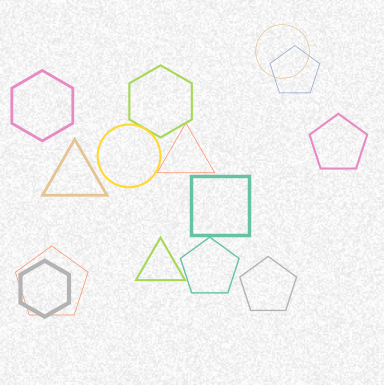[{"shape": "pentagon", "thickness": 1, "radius": 0.4, "center": [0.545, 0.304]}, {"shape": "square", "thickness": 2.5, "radius": 0.38, "center": [0.572, 0.466]}, {"shape": "triangle", "thickness": 0.5, "radius": 0.43, "center": [0.483, 0.594]}, {"shape": "pentagon", "thickness": 0.5, "radius": 0.5, "center": [0.134, 0.262]}, {"shape": "pentagon", "thickness": 0.5, "radius": 0.34, "center": [0.766, 0.814]}, {"shape": "pentagon", "thickness": 1.5, "radius": 0.39, "center": [0.879, 0.626]}, {"shape": "hexagon", "thickness": 2, "radius": 0.46, "center": [0.11, 0.725]}, {"shape": "triangle", "thickness": 1.5, "radius": 0.37, "center": [0.417, 0.309]}, {"shape": "hexagon", "thickness": 1.5, "radius": 0.47, "center": [0.417, 0.737]}, {"shape": "circle", "thickness": 1.5, "radius": 0.41, "center": [0.335, 0.595]}, {"shape": "triangle", "thickness": 2, "radius": 0.48, "center": [0.194, 0.541]}, {"shape": "circle", "thickness": 0.5, "radius": 0.35, "center": [0.734, 0.866]}, {"shape": "hexagon", "thickness": 3, "radius": 0.36, "center": [0.116, 0.25]}, {"shape": "pentagon", "thickness": 1, "radius": 0.39, "center": [0.697, 0.256]}]